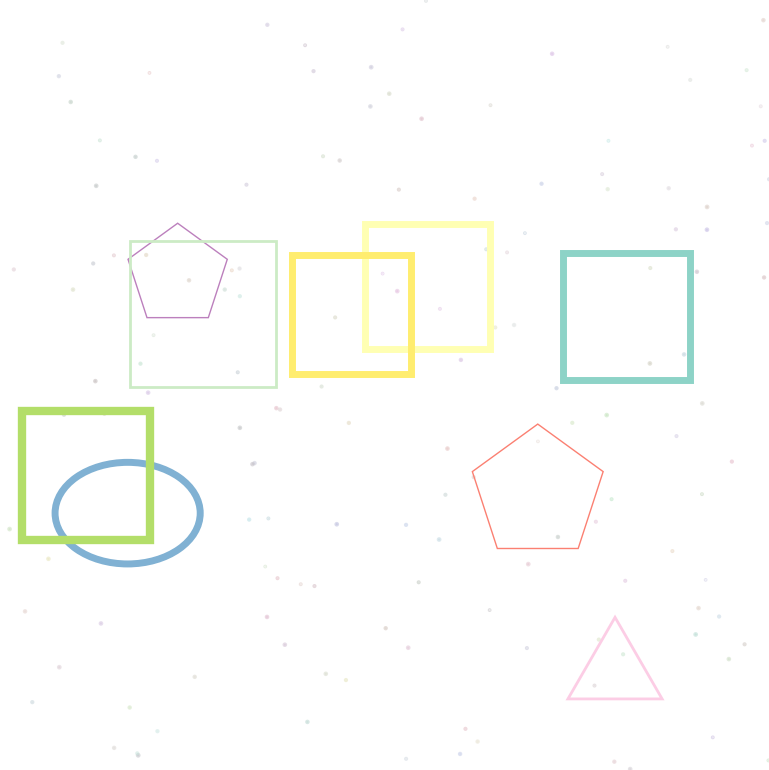[{"shape": "square", "thickness": 2.5, "radius": 0.41, "center": [0.814, 0.589]}, {"shape": "square", "thickness": 2.5, "radius": 0.4, "center": [0.555, 0.628]}, {"shape": "pentagon", "thickness": 0.5, "radius": 0.45, "center": [0.698, 0.36]}, {"shape": "oval", "thickness": 2.5, "radius": 0.47, "center": [0.166, 0.334]}, {"shape": "square", "thickness": 3, "radius": 0.42, "center": [0.112, 0.383]}, {"shape": "triangle", "thickness": 1, "radius": 0.35, "center": [0.799, 0.128]}, {"shape": "pentagon", "thickness": 0.5, "radius": 0.34, "center": [0.231, 0.642]}, {"shape": "square", "thickness": 1, "radius": 0.47, "center": [0.264, 0.592]}, {"shape": "square", "thickness": 2.5, "radius": 0.39, "center": [0.456, 0.592]}]